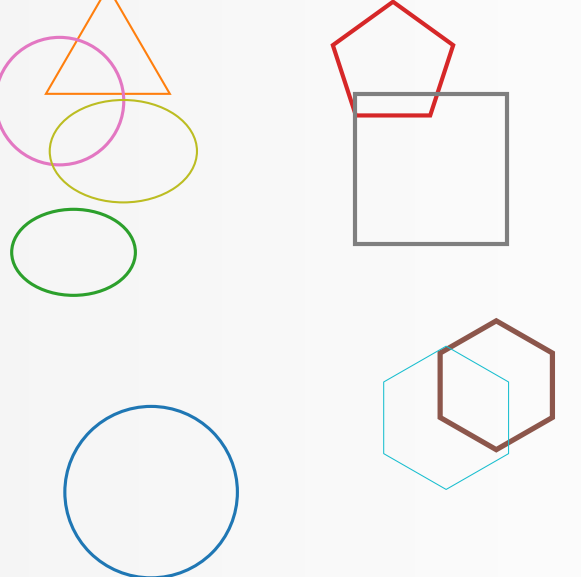[{"shape": "circle", "thickness": 1.5, "radius": 0.74, "center": [0.26, 0.147]}, {"shape": "triangle", "thickness": 1, "radius": 0.62, "center": [0.186, 0.898]}, {"shape": "oval", "thickness": 1.5, "radius": 0.53, "center": [0.127, 0.562]}, {"shape": "pentagon", "thickness": 2, "radius": 0.54, "center": [0.676, 0.887]}, {"shape": "hexagon", "thickness": 2.5, "radius": 0.56, "center": [0.854, 0.332]}, {"shape": "circle", "thickness": 1.5, "radius": 0.55, "center": [0.103, 0.824]}, {"shape": "square", "thickness": 2, "radius": 0.65, "center": [0.741, 0.706]}, {"shape": "oval", "thickness": 1, "radius": 0.63, "center": [0.212, 0.737]}, {"shape": "hexagon", "thickness": 0.5, "radius": 0.62, "center": [0.768, 0.276]}]